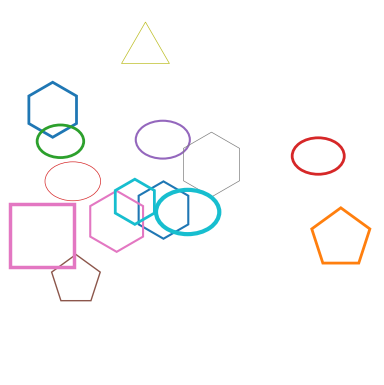[{"shape": "hexagon", "thickness": 1.5, "radius": 0.37, "center": [0.425, 0.454]}, {"shape": "hexagon", "thickness": 2, "radius": 0.36, "center": [0.137, 0.715]}, {"shape": "pentagon", "thickness": 2, "radius": 0.4, "center": [0.885, 0.381]}, {"shape": "oval", "thickness": 2, "radius": 0.3, "center": [0.157, 0.633]}, {"shape": "oval", "thickness": 2, "radius": 0.34, "center": [0.827, 0.595]}, {"shape": "oval", "thickness": 0.5, "radius": 0.36, "center": [0.189, 0.529]}, {"shape": "oval", "thickness": 1.5, "radius": 0.35, "center": [0.423, 0.637]}, {"shape": "pentagon", "thickness": 1, "radius": 0.33, "center": [0.197, 0.273]}, {"shape": "hexagon", "thickness": 1.5, "radius": 0.4, "center": [0.303, 0.425]}, {"shape": "square", "thickness": 2.5, "radius": 0.41, "center": [0.109, 0.389]}, {"shape": "hexagon", "thickness": 0.5, "radius": 0.42, "center": [0.549, 0.573]}, {"shape": "triangle", "thickness": 0.5, "radius": 0.36, "center": [0.378, 0.871]}, {"shape": "hexagon", "thickness": 2, "radius": 0.29, "center": [0.35, 0.476]}, {"shape": "oval", "thickness": 3, "radius": 0.41, "center": [0.487, 0.449]}]